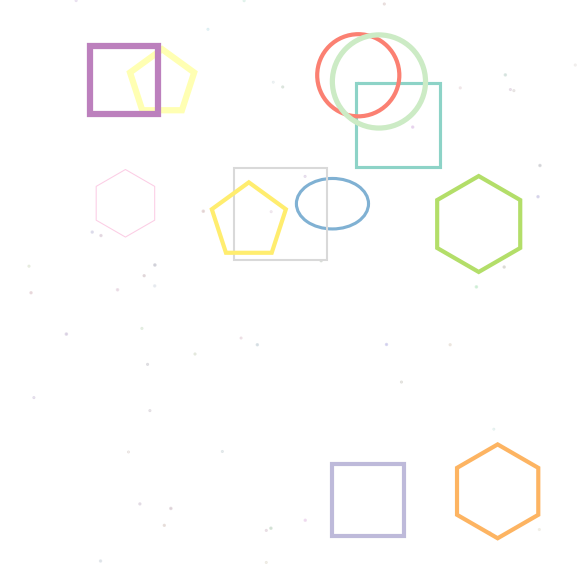[{"shape": "square", "thickness": 1.5, "radius": 0.36, "center": [0.689, 0.782]}, {"shape": "pentagon", "thickness": 3, "radius": 0.29, "center": [0.281, 0.855]}, {"shape": "square", "thickness": 2, "radius": 0.31, "center": [0.638, 0.133]}, {"shape": "circle", "thickness": 2, "radius": 0.36, "center": [0.62, 0.869]}, {"shape": "oval", "thickness": 1.5, "radius": 0.31, "center": [0.576, 0.646]}, {"shape": "hexagon", "thickness": 2, "radius": 0.41, "center": [0.862, 0.148]}, {"shape": "hexagon", "thickness": 2, "radius": 0.42, "center": [0.829, 0.611]}, {"shape": "hexagon", "thickness": 0.5, "radius": 0.29, "center": [0.217, 0.647]}, {"shape": "square", "thickness": 1, "radius": 0.4, "center": [0.485, 0.629]}, {"shape": "square", "thickness": 3, "radius": 0.29, "center": [0.215, 0.861]}, {"shape": "circle", "thickness": 2.5, "radius": 0.4, "center": [0.656, 0.858]}, {"shape": "pentagon", "thickness": 2, "radius": 0.34, "center": [0.431, 0.616]}]